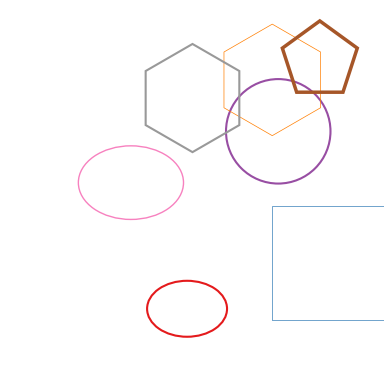[{"shape": "oval", "thickness": 1.5, "radius": 0.52, "center": [0.486, 0.198]}, {"shape": "square", "thickness": 0.5, "radius": 0.74, "center": [0.856, 0.317]}, {"shape": "circle", "thickness": 1.5, "radius": 0.68, "center": [0.723, 0.659]}, {"shape": "hexagon", "thickness": 0.5, "radius": 0.72, "center": [0.707, 0.792]}, {"shape": "pentagon", "thickness": 2.5, "radius": 0.51, "center": [0.831, 0.843]}, {"shape": "oval", "thickness": 1, "radius": 0.68, "center": [0.34, 0.526]}, {"shape": "hexagon", "thickness": 1.5, "radius": 0.7, "center": [0.5, 0.745]}]